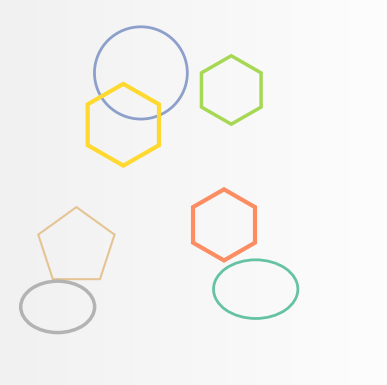[{"shape": "oval", "thickness": 2, "radius": 0.54, "center": [0.66, 0.249]}, {"shape": "hexagon", "thickness": 3, "radius": 0.46, "center": [0.578, 0.416]}, {"shape": "circle", "thickness": 2, "radius": 0.6, "center": [0.364, 0.811]}, {"shape": "hexagon", "thickness": 2.5, "radius": 0.44, "center": [0.597, 0.766]}, {"shape": "hexagon", "thickness": 3, "radius": 0.53, "center": [0.318, 0.676]}, {"shape": "pentagon", "thickness": 1.5, "radius": 0.52, "center": [0.197, 0.359]}, {"shape": "oval", "thickness": 2.5, "radius": 0.48, "center": [0.149, 0.203]}]